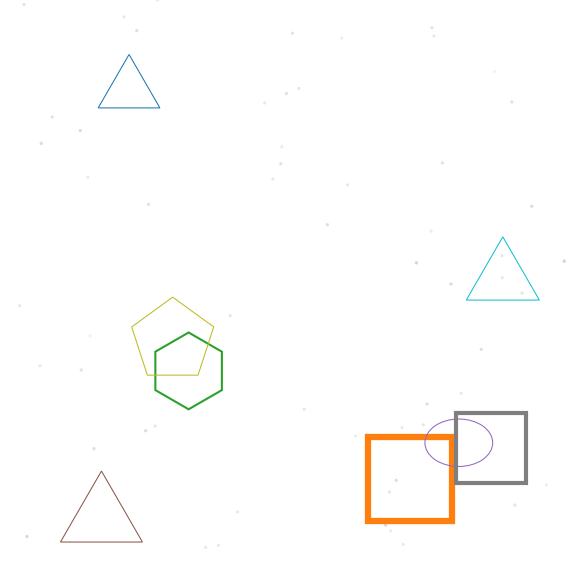[{"shape": "triangle", "thickness": 0.5, "radius": 0.31, "center": [0.223, 0.843]}, {"shape": "square", "thickness": 3, "radius": 0.36, "center": [0.71, 0.17]}, {"shape": "hexagon", "thickness": 1, "radius": 0.33, "center": [0.327, 0.357]}, {"shape": "oval", "thickness": 0.5, "radius": 0.29, "center": [0.794, 0.232]}, {"shape": "triangle", "thickness": 0.5, "radius": 0.41, "center": [0.176, 0.102]}, {"shape": "square", "thickness": 2, "radius": 0.3, "center": [0.851, 0.223]}, {"shape": "pentagon", "thickness": 0.5, "radius": 0.37, "center": [0.299, 0.41]}, {"shape": "triangle", "thickness": 0.5, "radius": 0.37, "center": [0.871, 0.516]}]